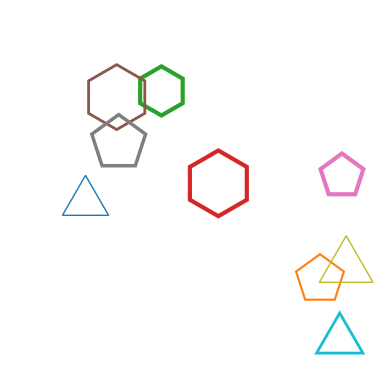[{"shape": "triangle", "thickness": 1, "radius": 0.35, "center": [0.222, 0.475]}, {"shape": "pentagon", "thickness": 1.5, "radius": 0.33, "center": [0.831, 0.274]}, {"shape": "hexagon", "thickness": 3, "radius": 0.32, "center": [0.419, 0.764]}, {"shape": "hexagon", "thickness": 3, "radius": 0.43, "center": [0.567, 0.524]}, {"shape": "hexagon", "thickness": 2, "radius": 0.42, "center": [0.303, 0.748]}, {"shape": "pentagon", "thickness": 3, "radius": 0.29, "center": [0.888, 0.543]}, {"shape": "pentagon", "thickness": 2.5, "radius": 0.37, "center": [0.308, 0.629]}, {"shape": "triangle", "thickness": 1, "radius": 0.4, "center": [0.899, 0.307]}, {"shape": "triangle", "thickness": 2, "radius": 0.35, "center": [0.882, 0.118]}]